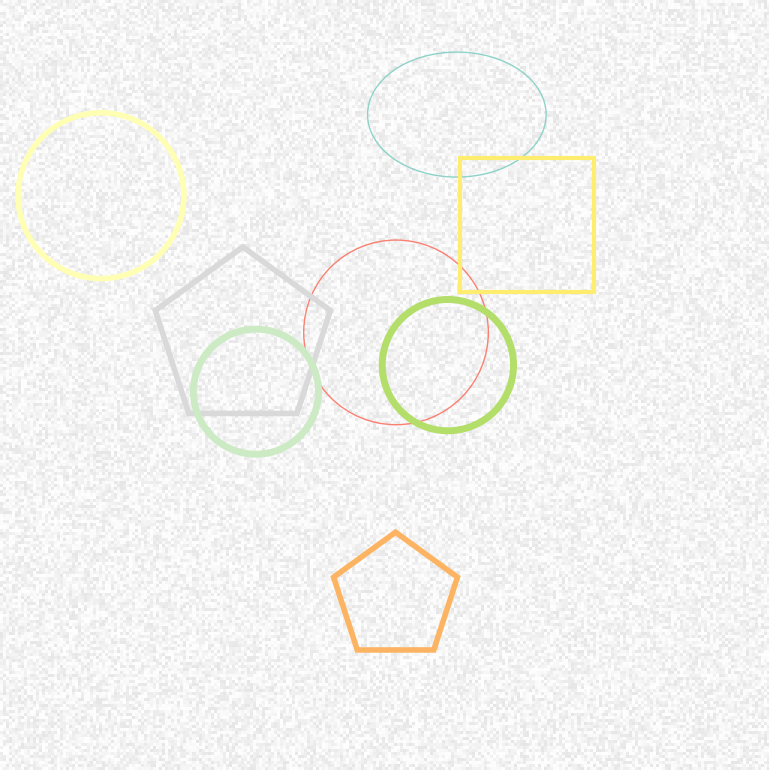[{"shape": "oval", "thickness": 0.5, "radius": 0.58, "center": [0.593, 0.851]}, {"shape": "circle", "thickness": 2, "radius": 0.54, "center": [0.131, 0.746]}, {"shape": "circle", "thickness": 0.5, "radius": 0.6, "center": [0.514, 0.568]}, {"shape": "pentagon", "thickness": 2, "radius": 0.42, "center": [0.514, 0.224]}, {"shape": "circle", "thickness": 2.5, "radius": 0.43, "center": [0.582, 0.526]}, {"shape": "pentagon", "thickness": 2, "radius": 0.6, "center": [0.315, 0.56]}, {"shape": "circle", "thickness": 2.5, "radius": 0.41, "center": [0.332, 0.491]}, {"shape": "square", "thickness": 1.5, "radius": 0.44, "center": [0.685, 0.708]}]